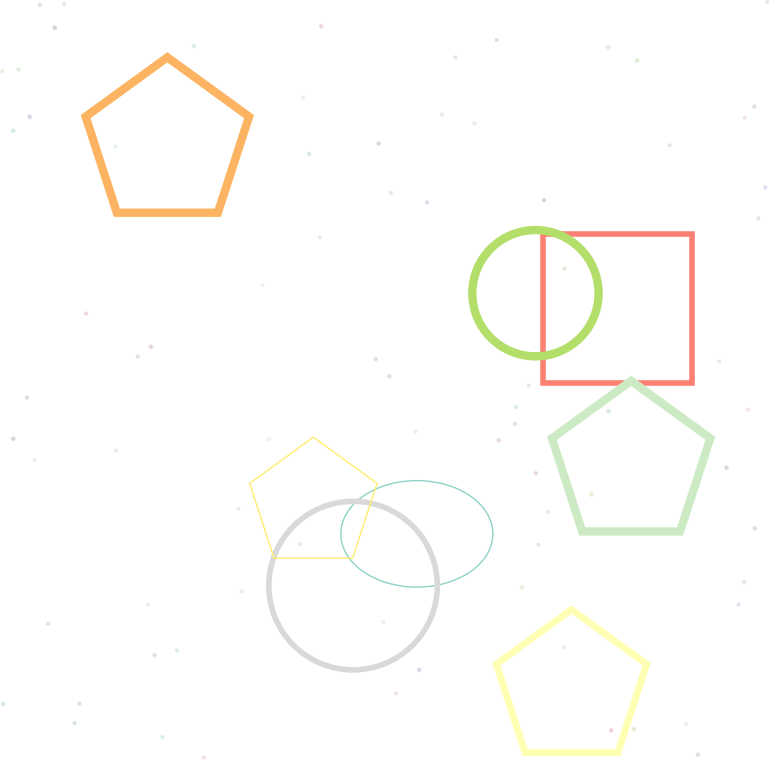[{"shape": "oval", "thickness": 0.5, "radius": 0.49, "center": [0.541, 0.307]}, {"shape": "pentagon", "thickness": 2.5, "radius": 0.51, "center": [0.742, 0.106]}, {"shape": "square", "thickness": 2, "radius": 0.48, "center": [0.802, 0.599]}, {"shape": "pentagon", "thickness": 3, "radius": 0.56, "center": [0.217, 0.814]}, {"shape": "circle", "thickness": 3, "radius": 0.41, "center": [0.695, 0.619]}, {"shape": "circle", "thickness": 2, "radius": 0.55, "center": [0.459, 0.239]}, {"shape": "pentagon", "thickness": 3, "radius": 0.54, "center": [0.82, 0.397]}, {"shape": "pentagon", "thickness": 0.5, "radius": 0.43, "center": [0.407, 0.345]}]